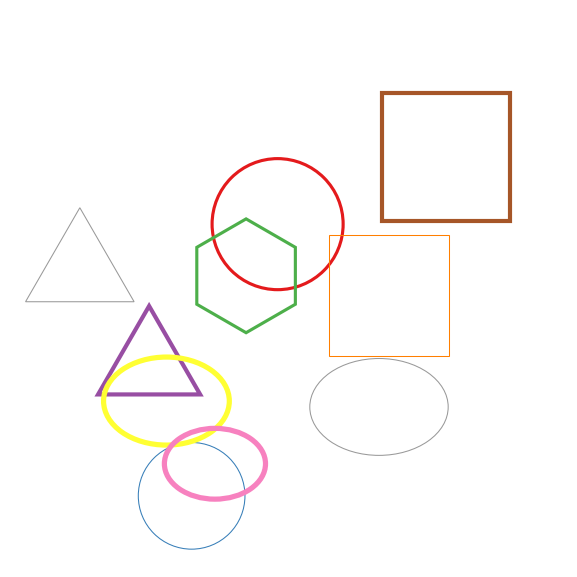[{"shape": "circle", "thickness": 1.5, "radius": 0.57, "center": [0.481, 0.611]}, {"shape": "circle", "thickness": 0.5, "radius": 0.46, "center": [0.332, 0.141]}, {"shape": "hexagon", "thickness": 1.5, "radius": 0.49, "center": [0.426, 0.522]}, {"shape": "triangle", "thickness": 2, "radius": 0.51, "center": [0.258, 0.367]}, {"shape": "square", "thickness": 0.5, "radius": 0.52, "center": [0.673, 0.487]}, {"shape": "oval", "thickness": 2.5, "radius": 0.54, "center": [0.288, 0.305]}, {"shape": "square", "thickness": 2, "radius": 0.55, "center": [0.773, 0.726]}, {"shape": "oval", "thickness": 2.5, "radius": 0.44, "center": [0.372, 0.196]}, {"shape": "triangle", "thickness": 0.5, "radius": 0.54, "center": [0.138, 0.531]}, {"shape": "oval", "thickness": 0.5, "radius": 0.6, "center": [0.656, 0.294]}]